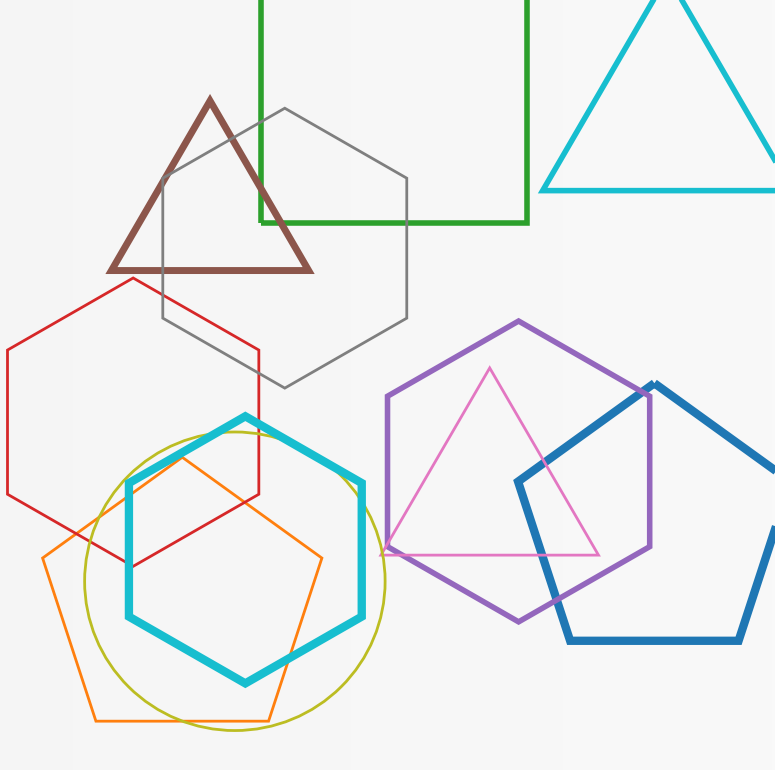[{"shape": "pentagon", "thickness": 3, "radius": 0.92, "center": [0.844, 0.317]}, {"shape": "pentagon", "thickness": 1, "radius": 0.95, "center": [0.235, 0.217]}, {"shape": "square", "thickness": 2, "radius": 0.86, "center": [0.508, 0.882]}, {"shape": "hexagon", "thickness": 1, "radius": 0.94, "center": [0.172, 0.452]}, {"shape": "hexagon", "thickness": 2, "radius": 0.98, "center": [0.669, 0.388]}, {"shape": "triangle", "thickness": 2.5, "radius": 0.73, "center": [0.271, 0.722]}, {"shape": "triangle", "thickness": 1, "radius": 0.81, "center": [0.632, 0.36]}, {"shape": "hexagon", "thickness": 1, "radius": 0.91, "center": [0.367, 0.678]}, {"shape": "circle", "thickness": 1, "radius": 0.97, "center": [0.303, 0.245]}, {"shape": "triangle", "thickness": 2, "radius": 0.93, "center": [0.861, 0.846]}, {"shape": "hexagon", "thickness": 3, "radius": 0.87, "center": [0.317, 0.286]}]